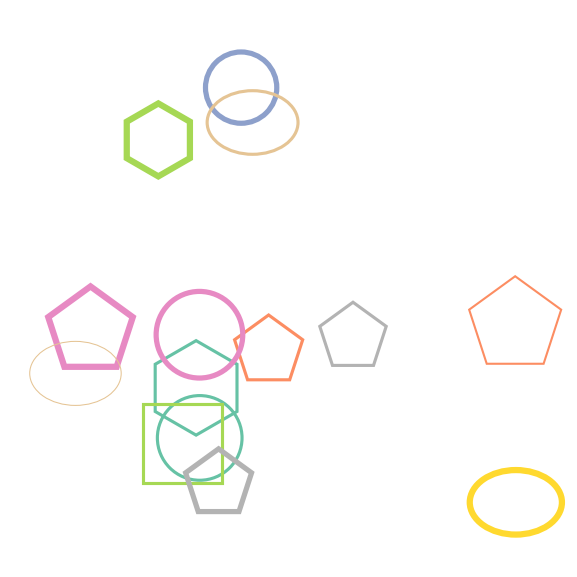[{"shape": "circle", "thickness": 1.5, "radius": 0.37, "center": [0.346, 0.241]}, {"shape": "hexagon", "thickness": 1.5, "radius": 0.41, "center": [0.34, 0.327]}, {"shape": "pentagon", "thickness": 1.5, "radius": 0.31, "center": [0.465, 0.392]}, {"shape": "pentagon", "thickness": 1, "radius": 0.42, "center": [0.892, 0.437]}, {"shape": "circle", "thickness": 2.5, "radius": 0.31, "center": [0.418, 0.847]}, {"shape": "pentagon", "thickness": 3, "radius": 0.38, "center": [0.157, 0.426]}, {"shape": "circle", "thickness": 2.5, "radius": 0.37, "center": [0.345, 0.42]}, {"shape": "hexagon", "thickness": 3, "radius": 0.32, "center": [0.274, 0.757]}, {"shape": "square", "thickness": 1.5, "radius": 0.34, "center": [0.316, 0.231]}, {"shape": "oval", "thickness": 3, "radius": 0.4, "center": [0.893, 0.129]}, {"shape": "oval", "thickness": 1.5, "radius": 0.39, "center": [0.437, 0.787]}, {"shape": "oval", "thickness": 0.5, "radius": 0.4, "center": [0.131, 0.353]}, {"shape": "pentagon", "thickness": 2.5, "radius": 0.3, "center": [0.379, 0.162]}, {"shape": "pentagon", "thickness": 1.5, "radius": 0.3, "center": [0.611, 0.415]}]